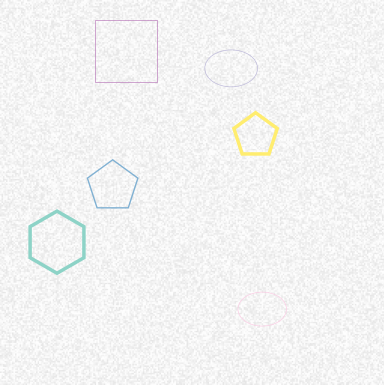[{"shape": "hexagon", "thickness": 2.5, "radius": 0.4, "center": [0.148, 0.371]}, {"shape": "oval", "thickness": 0.5, "radius": 0.34, "center": [0.6, 0.822]}, {"shape": "pentagon", "thickness": 1, "radius": 0.34, "center": [0.293, 0.516]}, {"shape": "oval", "thickness": 0.5, "radius": 0.32, "center": [0.681, 0.197]}, {"shape": "square", "thickness": 0.5, "radius": 0.4, "center": [0.328, 0.867]}, {"shape": "pentagon", "thickness": 2.5, "radius": 0.3, "center": [0.664, 0.648]}]